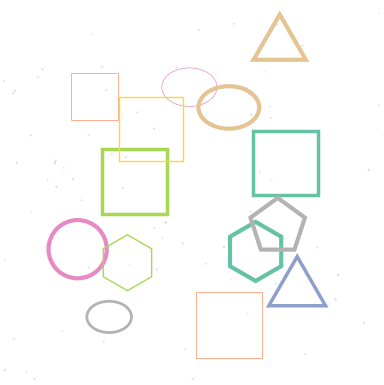[{"shape": "square", "thickness": 2.5, "radius": 0.42, "center": [0.742, 0.577]}, {"shape": "hexagon", "thickness": 3, "radius": 0.38, "center": [0.664, 0.347]}, {"shape": "square", "thickness": 0.5, "radius": 0.43, "center": [0.595, 0.155]}, {"shape": "square", "thickness": 0.5, "radius": 0.3, "center": [0.245, 0.75]}, {"shape": "triangle", "thickness": 2.5, "radius": 0.43, "center": [0.772, 0.248]}, {"shape": "oval", "thickness": 0.5, "radius": 0.36, "center": [0.492, 0.774]}, {"shape": "circle", "thickness": 3, "radius": 0.38, "center": [0.202, 0.353]}, {"shape": "square", "thickness": 2.5, "radius": 0.42, "center": [0.349, 0.529]}, {"shape": "hexagon", "thickness": 1, "radius": 0.36, "center": [0.331, 0.318]}, {"shape": "square", "thickness": 1, "radius": 0.42, "center": [0.392, 0.666]}, {"shape": "triangle", "thickness": 3, "radius": 0.39, "center": [0.727, 0.884]}, {"shape": "oval", "thickness": 3, "radius": 0.39, "center": [0.594, 0.721]}, {"shape": "pentagon", "thickness": 3, "radius": 0.37, "center": [0.721, 0.412]}, {"shape": "oval", "thickness": 2, "radius": 0.29, "center": [0.284, 0.177]}]